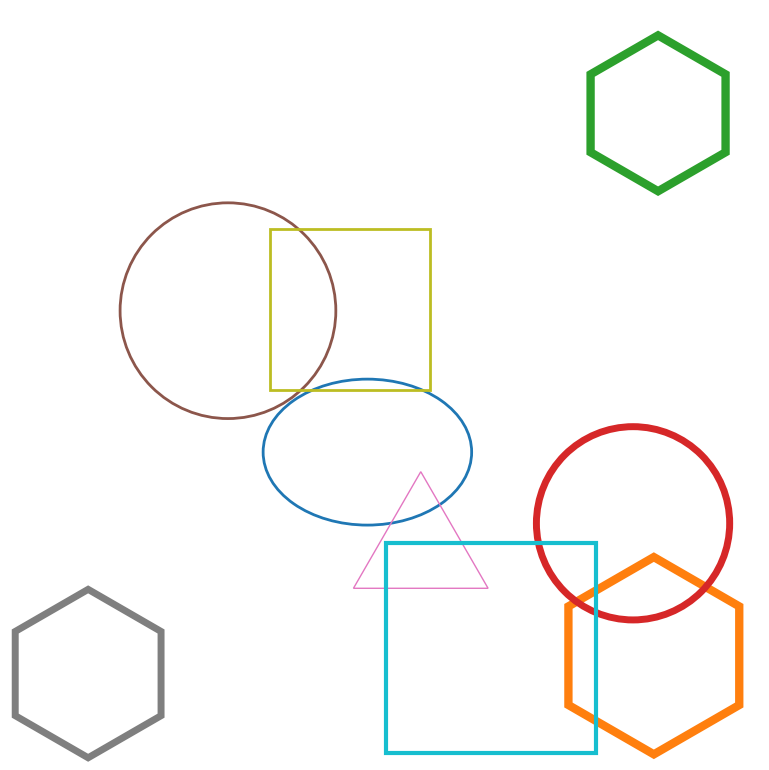[{"shape": "oval", "thickness": 1, "radius": 0.68, "center": [0.477, 0.413]}, {"shape": "hexagon", "thickness": 3, "radius": 0.64, "center": [0.849, 0.148]}, {"shape": "hexagon", "thickness": 3, "radius": 0.51, "center": [0.855, 0.853]}, {"shape": "circle", "thickness": 2.5, "radius": 0.63, "center": [0.822, 0.32]}, {"shape": "circle", "thickness": 1, "radius": 0.7, "center": [0.296, 0.597]}, {"shape": "triangle", "thickness": 0.5, "radius": 0.5, "center": [0.546, 0.286]}, {"shape": "hexagon", "thickness": 2.5, "radius": 0.55, "center": [0.114, 0.125]}, {"shape": "square", "thickness": 1, "radius": 0.52, "center": [0.455, 0.598]}, {"shape": "square", "thickness": 1.5, "radius": 0.68, "center": [0.637, 0.159]}]